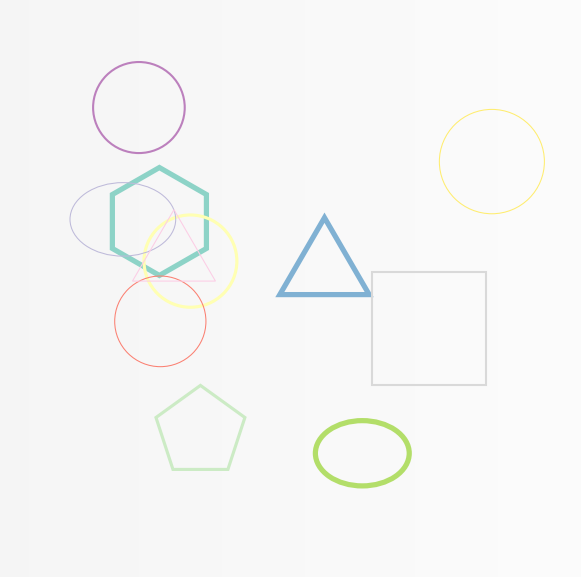[{"shape": "hexagon", "thickness": 2.5, "radius": 0.47, "center": [0.274, 0.616]}, {"shape": "circle", "thickness": 1.5, "radius": 0.4, "center": [0.328, 0.547]}, {"shape": "oval", "thickness": 0.5, "radius": 0.45, "center": [0.211, 0.619]}, {"shape": "circle", "thickness": 0.5, "radius": 0.39, "center": [0.276, 0.443]}, {"shape": "triangle", "thickness": 2.5, "radius": 0.44, "center": [0.558, 0.533]}, {"shape": "oval", "thickness": 2.5, "radius": 0.4, "center": [0.623, 0.214]}, {"shape": "triangle", "thickness": 0.5, "radius": 0.41, "center": [0.299, 0.554]}, {"shape": "square", "thickness": 1, "radius": 0.49, "center": [0.738, 0.43]}, {"shape": "circle", "thickness": 1, "radius": 0.39, "center": [0.239, 0.813]}, {"shape": "pentagon", "thickness": 1.5, "radius": 0.4, "center": [0.345, 0.251]}, {"shape": "circle", "thickness": 0.5, "radius": 0.45, "center": [0.846, 0.719]}]